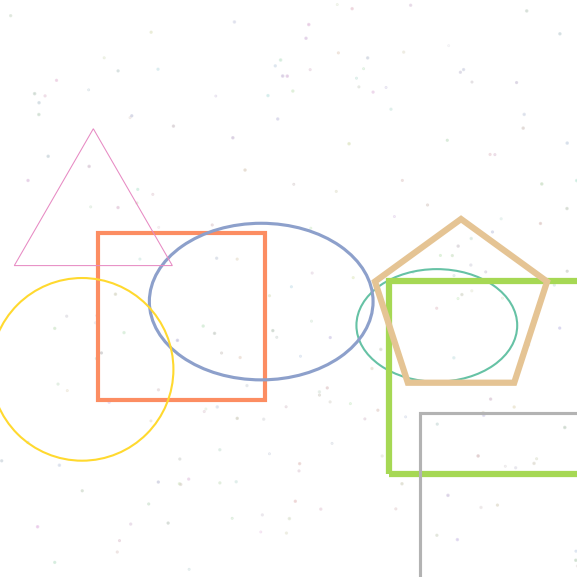[{"shape": "oval", "thickness": 1, "radius": 0.7, "center": [0.756, 0.436]}, {"shape": "square", "thickness": 2, "radius": 0.72, "center": [0.315, 0.451]}, {"shape": "oval", "thickness": 1.5, "radius": 0.97, "center": [0.452, 0.477]}, {"shape": "triangle", "thickness": 0.5, "radius": 0.79, "center": [0.162, 0.618]}, {"shape": "square", "thickness": 3, "radius": 0.84, "center": [0.84, 0.345]}, {"shape": "circle", "thickness": 1, "radius": 0.79, "center": [0.142, 0.36]}, {"shape": "pentagon", "thickness": 3, "radius": 0.78, "center": [0.798, 0.463]}, {"shape": "square", "thickness": 1.5, "radius": 0.79, "center": [0.885, 0.126]}]